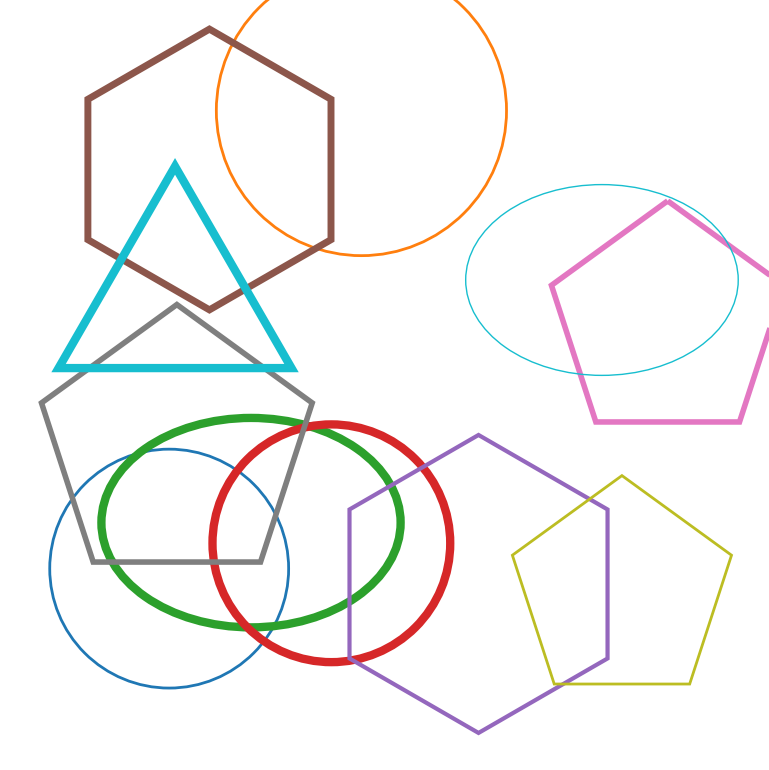[{"shape": "circle", "thickness": 1, "radius": 0.78, "center": [0.22, 0.262]}, {"shape": "circle", "thickness": 1, "radius": 0.94, "center": [0.469, 0.856]}, {"shape": "oval", "thickness": 3, "radius": 0.97, "center": [0.326, 0.321]}, {"shape": "circle", "thickness": 3, "radius": 0.77, "center": [0.43, 0.294]}, {"shape": "hexagon", "thickness": 1.5, "radius": 0.97, "center": [0.621, 0.242]}, {"shape": "hexagon", "thickness": 2.5, "radius": 0.91, "center": [0.272, 0.78]}, {"shape": "pentagon", "thickness": 2, "radius": 0.79, "center": [0.867, 0.58]}, {"shape": "pentagon", "thickness": 2, "radius": 0.92, "center": [0.23, 0.42]}, {"shape": "pentagon", "thickness": 1, "radius": 0.75, "center": [0.808, 0.233]}, {"shape": "oval", "thickness": 0.5, "radius": 0.88, "center": [0.782, 0.636]}, {"shape": "triangle", "thickness": 3, "radius": 0.87, "center": [0.227, 0.609]}]